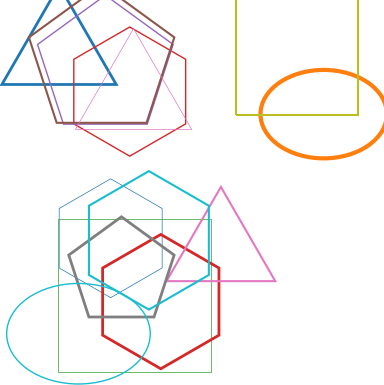[{"shape": "triangle", "thickness": 2, "radius": 0.86, "center": [0.153, 0.866]}, {"shape": "hexagon", "thickness": 0.5, "radius": 0.77, "center": [0.287, 0.381]}, {"shape": "oval", "thickness": 3, "radius": 0.82, "center": [0.841, 0.704]}, {"shape": "square", "thickness": 0.5, "radius": 0.99, "center": [0.349, 0.232]}, {"shape": "hexagon", "thickness": 2, "radius": 0.87, "center": [0.418, 0.217]}, {"shape": "hexagon", "thickness": 1, "radius": 0.84, "center": [0.337, 0.762]}, {"shape": "pentagon", "thickness": 1, "radius": 0.93, "center": [0.274, 0.827]}, {"shape": "pentagon", "thickness": 1.5, "radius": 0.99, "center": [0.264, 0.842]}, {"shape": "triangle", "thickness": 1.5, "radius": 0.82, "center": [0.574, 0.351]}, {"shape": "triangle", "thickness": 0.5, "radius": 0.87, "center": [0.347, 0.751]}, {"shape": "pentagon", "thickness": 2, "radius": 0.72, "center": [0.315, 0.293]}, {"shape": "square", "thickness": 1.5, "radius": 0.8, "center": [0.772, 0.861]}, {"shape": "hexagon", "thickness": 1.5, "radius": 0.9, "center": [0.387, 0.376]}, {"shape": "oval", "thickness": 1, "radius": 0.93, "center": [0.204, 0.133]}]